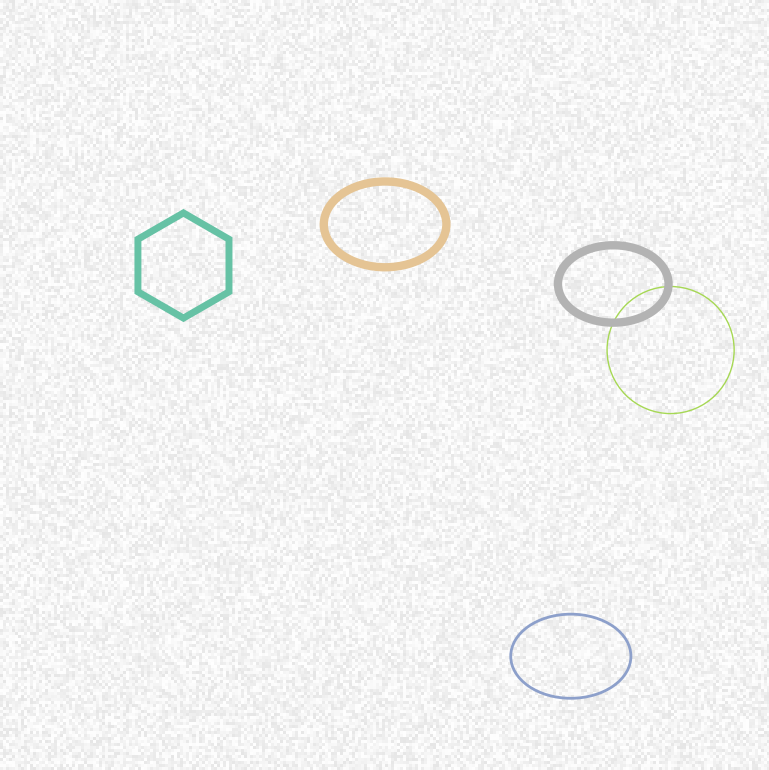[{"shape": "hexagon", "thickness": 2.5, "radius": 0.34, "center": [0.238, 0.655]}, {"shape": "oval", "thickness": 1, "radius": 0.39, "center": [0.741, 0.148]}, {"shape": "circle", "thickness": 0.5, "radius": 0.41, "center": [0.871, 0.545]}, {"shape": "oval", "thickness": 3, "radius": 0.4, "center": [0.5, 0.709]}, {"shape": "oval", "thickness": 3, "radius": 0.36, "center": [0.796, 0.631]}]